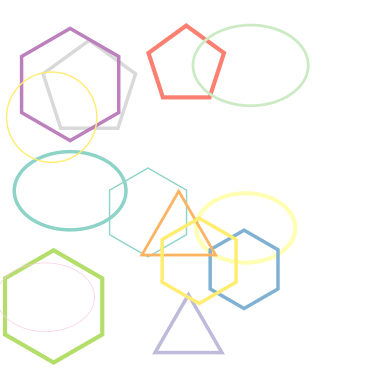[{"shape": "hexagon", "thickness": 1, "radius": 0.58, "center": [0.385, 0.448]}, {"shape": "oval", "thickness": 2.5, "radius": 0.73, "center": [0.182, 0.505]}, {"shape": "oval", "thickness": 3, "radius": 0.64, "center": [0.638, 0.408]}, {"shape": "triangle", "thickness": 2.5, "radius": 0.5, "center": [0.49, 0.134]}, {"shape": "pentagon", "thickness": 3, "radius": 0.52, "center": [0.484, 0.83]}, {"shape": "hexagon", "thickness": 2.5, "radius": 0.51, "center": [0.634, 0.3]}, {"shape": "triangle", "thickness": 2, "radius": 0.55, "center": [0.464, 0.393]}, {"shape": "hexagon", "thickness": 3, "radius": 0.73, "center": [0.139, 0.204]}, {"shape": "oval", "thickness": 0.5, "radius": 0.64, "center": [0.118, 0.228]}, {"shape": "pentagon", "thickness": 2.5, "radius": 0.63, "center": [0.232, 0.769]}, {"shape": "hexagon", "thickness": 2.5, "radius": 0.73, "center": [0.182, 0.78]}, {"shape": "oval", "thickness": 2, "radius": 0.75, "center": [0.651, 0.83]}, {"shape": "hexagon", "thickness": 2.5, "radius": 0.55, "center": [0.517, 0.322]}, {"shape": "circle", "thickness": 1, "radius": 0.59, "center": [0.134, 0.696]}]